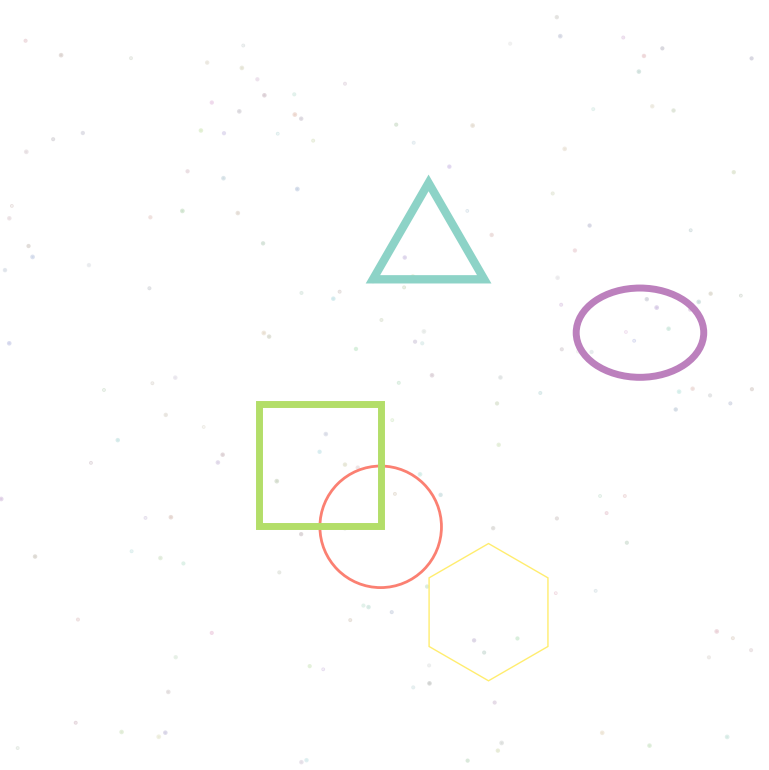[{"shape": "triangle", "thickness": 3, "radius": 0.42, "center": [0.557, 0.679]}, {"shape": "circle", "thickness": 1, "radius": 0.39, "center": [0.494, 0.316]}, {"shape": "square", "thickness": 2.5, "radius": 0.4, "center": [0.415, 0.397]}, {"shape": "oval", "thickness": 2.5, "radius": 0.41, "center": [0.831, 0.568]}, {"shape": "hexagon", "thickness": 0.5, "radius": 0.45, "center": [0.634, 0.205]}]